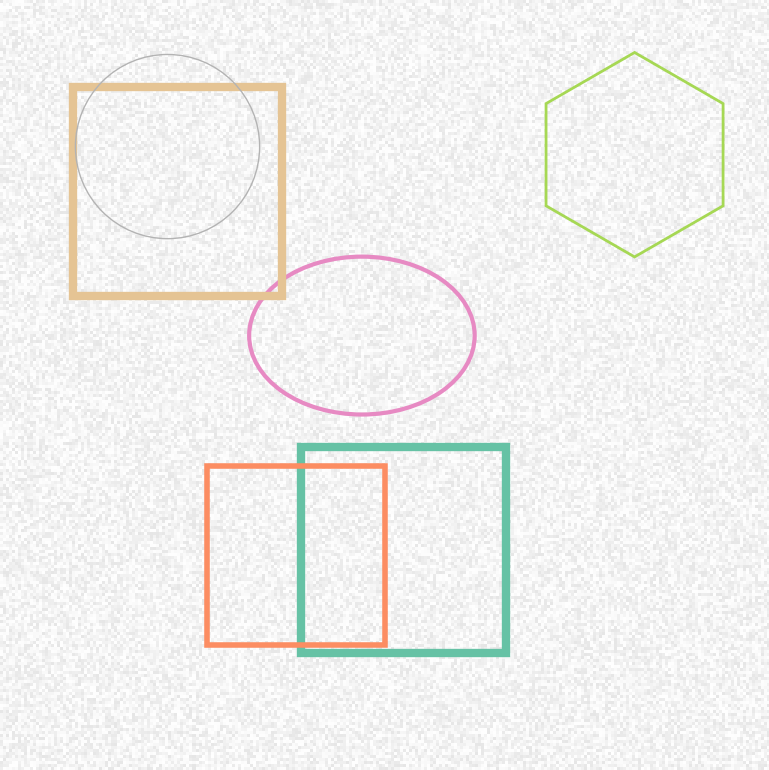[{"shape": "square", "thickness": 3, "radius": 0.67, "center": [0.524, 0.286]}, {"shape": "square", "thickness": 2, "radius": 0.58, "center": [0.384, 0.278]}, {"shape": "oval", "thickness": 1.5, "radius": 0.73, "center": [0.47, 0.564]}, {"shape": "hexagon", "thickness": 1, "radius": 0.66, "center": [0.824, 0.799]}, {"shape": "square", "thickness": 3, "radius": 0.68, "center": [0.23, 0.751]}, {"shape": "circle", "thickness": 0.5, "radius": 0.6, "center": [0.218, 0.81]}]